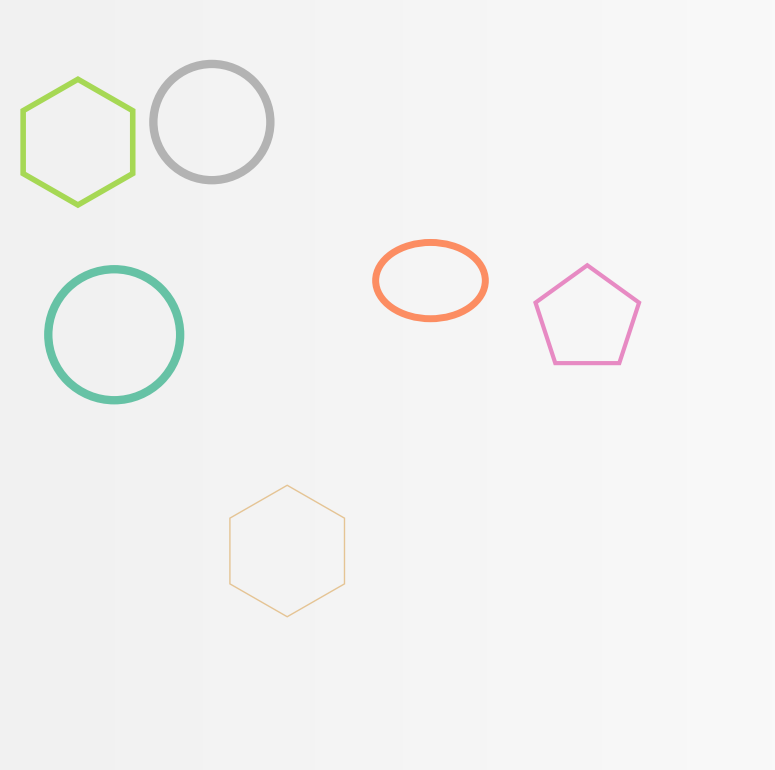[{"shape": "circle", "thickness": 3, "radius": 0.43, "center": [0.147, 0.565]}, {"shape": "oval", "thickness": 2.5, "radius": 0.35, "center": [0.555, 0.636]}, {"shape": "pentagon", "thickness": 1.5, "radius": 0.35, "center": [0.758, 0.585]}, {"shape": "hexagon", "thickness": 2, "radius": 0.41, "center": [0.101, 0.815]}, {"shape": "hexagon", "thickness": 0.5, "radius": 0.43, "center": [0.371, 0.284]}, {"shape": "circle", "thickness": 3, "radius": 0.38, "center": [0.273, 0.841]}]